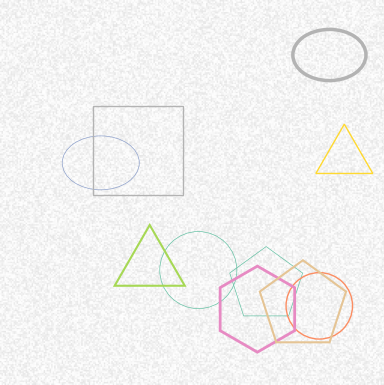[{"shape": "circle", "thickness": 0.5, "radius": 0.5, "center": [0.515, 0.298]}, {"shape": "pentagon", "thickness": 0.5, "radius": 0.5, "center": [0.691, 0.26]}, {"shape": "circle", "thickness": 1, "radius": 0.43, "center": [0.829, 0.206]}, {"shape": "oval", "thickness": 0.5, "radius": 0.5, "center": [0.262, 0.577]}, {"shape": "hexagon", "thickness": 2, "radius": 0.56, "center": [0.669, 0.197]}, {"shape": "triangle", "thickness": 1.5, "radius": 0.53, "center": [0.389, 0.31]}, {"shape": "triangle", "thickness": 1, "radius": 0.43, "center": [0.894, 0.592]}, {"shape": "pentagon", "thickness": 1.5, "radius": 0.59, "center": [0.787, 0.206]}, {"shape": "oval", "thickness": 2.5, "radius": 0.47, "center": [0.856, 0.857]}, {"shape": "square", "thickness": 1, "radius": 0.58, "center": [0.358, 0.609]}]